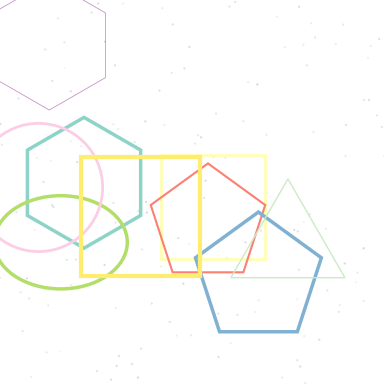[{"shape": "hexagon", "thickness": 2.5, "radius": 0.85, "center": [0.218, 0.525]}, {"shape": "square", "thickness": 2, "radius": 0.68, "center": [0.553, 0.462]}, {"shape": "pentagon", "thickness": 1.5, "radius": 0.78, "center": [0.54, 0.419]}, {"shape": "pentagon", "thickness": 2.5, "radius": 0.86, "center": [0.671, 0.277]}, {"shape": "oval", "thickness": 2.5, "radius": 0.86, "center": [0.158, 0.371]}, {"shape": "circle", "thickness": 2, "radius": 0.83, "center": [0.1, 0.513]}, {"shape": "hexagon", "thickness": 0.5, "radius": 0.84, "center": [0.128, 0.882]}, {"shape": "triangle", "thickness": 1, "radius": 0.86, "center": [0.748, 0.364]}, {"shape": "square", "thickness": 3, "radius": 0.78, "center": [0.365, 0.437]}]